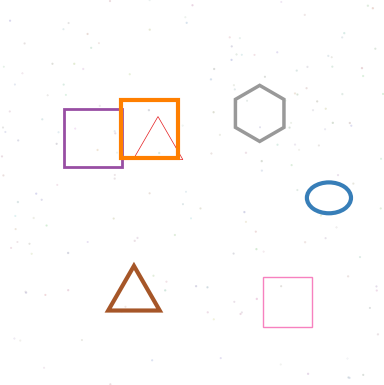[{"shape": "triangle", "thickness": 0.5, "radius": 0.37, "center": [0.41, 0.623]}, {"shape": "oval", "thickness": 3, "radius": 0.29, "center": [0.854, 0.486]}, {"shape": "square", "thickness": 2, "radius": 0.38, "center": [0.242, 0.641]}, {"shape": "square", "thickness": 3, "radius": 0.37, "center": [0.388, 0.665]}, {"shape": "triangle", "thickness": 3, "radius": 0.39, "center": [0.348, 0.232]}, {"shape": "square", "thickness": 1, "radius": 0.32, "center": [0.747, 0.216]}, {"shape": "hexagon", "thickness": 2.5, "radius": 0.36, "center": [0.675, 0.705]}]